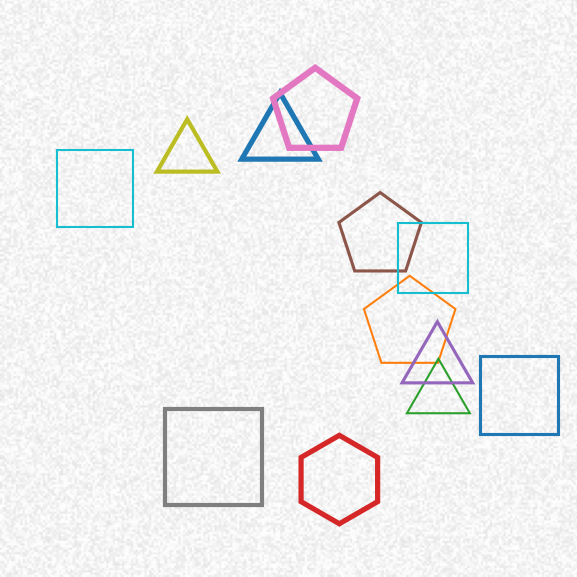[{"shape": "triangle", "thickness": 2.5, "radius": 0.38, "center": [0.485, 0.762]}, {"shape": "square", "thickness": 1.5, "radius": 0.34, "center": [0.898, 0.315]}, {"shape": "pentagon", "thickness": 1, "radius": 0.42, "center": [0.709, 0.438]}, {"shape": "triangle", "thickness": 1, "radius": 0.31, "center": [0.759, 0.315]}, {"shape": "hexagon", "thickness": 2.5, "radius": 0.38, "center": [0.588, 0.169]}, {"shape": "triangle", "thickness": 1.5, "radius": 0.35, "center": [0.757, 0.372]}, {"shape": "pentagon", "thickness": 1.5, "radius": 0.38, "center": [0.658, 0.591]}, {"shape": "pentagon", "thickness": 3, "radius": 0.38, "center": [0.546, 0.805]}, {"shape": "square", "thickness": 2, "radius": 0.42, "center": [0.37, 0.208]}, {"shape": "triangle", "thickness": 2, "radius": 0.3, "center": [0.324, 0.732]}, {"shape": "square", "thickness": 1, "radius": 0.33, "center": [0.165, 0.673]}, {"shape": "square", "thickness": 1, "radius": 0.3, "center": [0.749, 0.552]}]